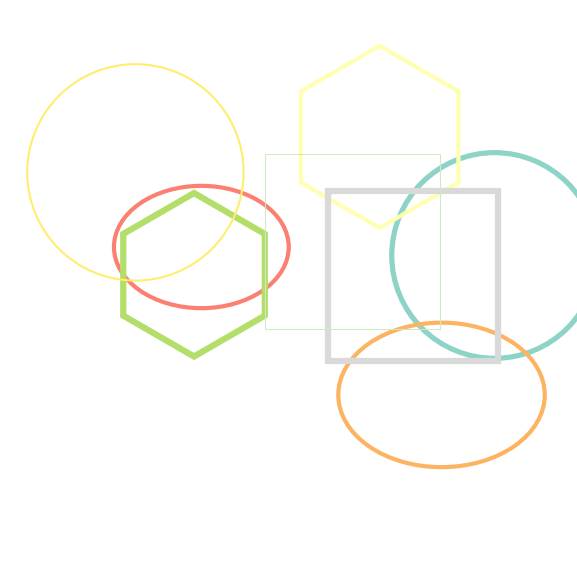[{"shape": "circle", "thickness": 2.5, "radius": 0.89, "center": [0.856, 0.557]}, {"shape": "hexagon", "thickness": 2, "radius": 0.79, "center": [0.657, 0.762]}, {"shape": "oval", "thickness": 2, "radius": 0.76, "center": [0.349, 0.571]}, {"shape": "oval", "thickness": 2, "radius": 0.89, "center": [0.765, 0.315]}, {"shape": "hexagon", "thickness": 3, "radius": 0.71, "center": [0.336, 0.523]}, {"shape": "square", "thickness": 3, "radius": 0.74, "center": [0.715, 0.521]}, {"shape": "square", "thickness": 0.5, "radius": 0.76, "center": [0.61, 0.58]}, {"shape": "circle", "thickness": 1, "radius": 0.94, "center": [0.234, 0.701]}]